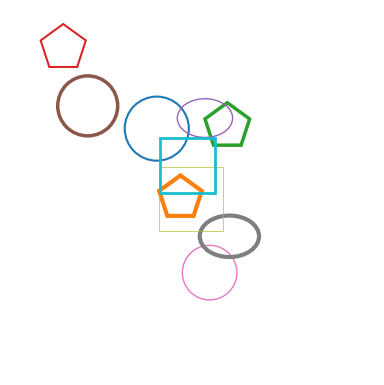[{"shape": "circle", "thickness": 1.5, "radius": 0.42, "center": [0.407, 0.666]}, {"shape": "pentagon", "thickness": 3, "radius": 0.29, "center": [0.469, 0.486]}, {"shape": "pentagon", "thickness": 2.5, "radius": 0.3, "center": [0.59, 0.672]}, {"shape": "pentagon", "thickness": 1.5, "radius": 0.31, "center": [0.164, 0.876]}, {"shape": "oval", "thickness": 1, "radius": 0.36, "center": [0.532, 0.693]}, {"shape": "circle", "thickness": 2.5, "radius": 0.39, "center": [0.228, 0.725]}, {"shape": "circle", "thickness": 1, "radius": 0.35, "center": [0.544, 0.292]}, {"shape": "oval", "thickness": 3, "radius": 0.38, "center": [0.596, 0.386]}, {"shape": "square", "thickness": 0.5, "radius": 0.41, "center": [0.496, 0.483]}, {"shape": "square", "thickness": 2, "radius": 0.35, "center": [0.487, 0.57]}]